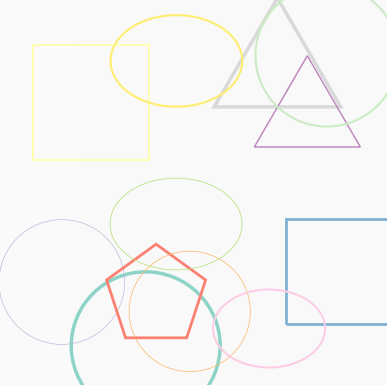[{"shape": "circle", "thickness": 2.5, "radius": 0.96, "center": [0.376, 0.102]}, {"shape": "square", "thickness": 1.5, "radius": 0.75, "center": [0.235, 0.735]}, {"shape": "circle", "thickness": 0.5, "radius": 0.81, "center": [0.16, 0.268]}, {"shape": "pentagon", "thickness": 2, "radius": 0.67, "center": [0.403, 0.231]}, {"shape": "square", "thickness": 2, "radius": 0.68, "center": [0.874, 0.295]}, {"shape": "circle", "thickness": 0.5, "radius": 0.78, "center": [0.49, 0.191]}, {"shape": "oval", "thickness": 0.5, "radius": 0.85, "center": [0.454, 0.418]}, {"shape": "oval", "thickness": 1.5, "radius": 0.72, "center": [0.694, 0.147]}, {"shape": "triangle", "thickness": 2.5, "radius": 0.94, "center": [0.716, 0.817]}, {"shape": "triangle", "thickness": 1, "radius": 0.79, "center": [0.793, 0.697]}, {"shape": "circle", "thickness": 1.5, "radius": 0.92, "center": [0.844, 0.856]}, {"shape": "oval", "thickness": 1.5, "radius": 0.85, "center": [0.455, 0.842]}]